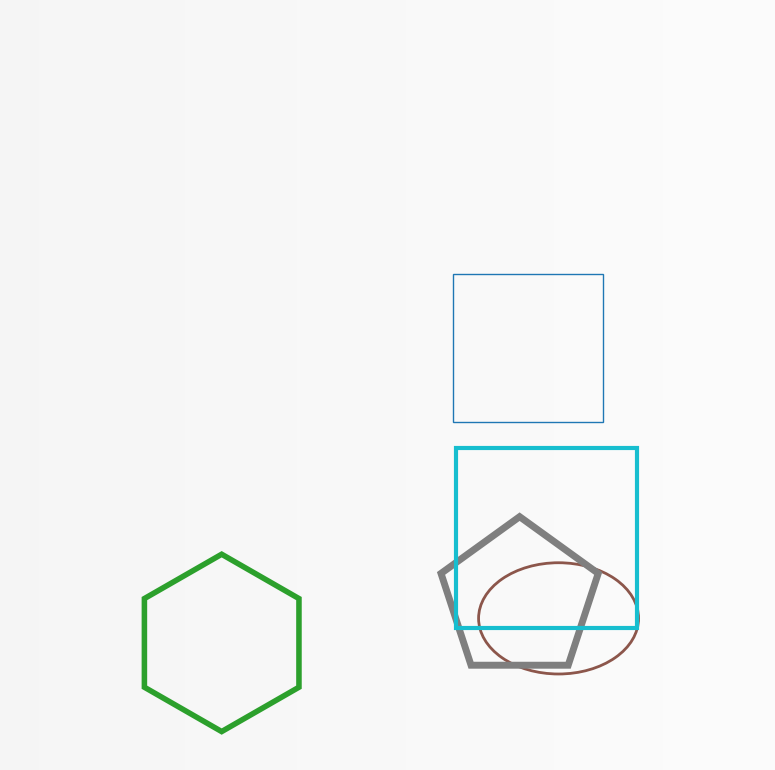[{"shape": "square", "thickness": 0.5, "radius": 0.48, "center": [0.681, 0.548]}, {"shape": "hexagon", "thickness": 2, "radius": 0.58, "center": [0.286, 0.165]}, {"shape": "oval", "thickness": 1, "radius": 0.52, "center": [0.721, 0.197]}, {"shape": "pentagon", "thickness": 2.5, "radius": 0.53, "center": [0.67, 0.222]}, {"shape": "square", "thickness": 1.5, "radius": 0.58, "center": [0.705, 0.301]}]